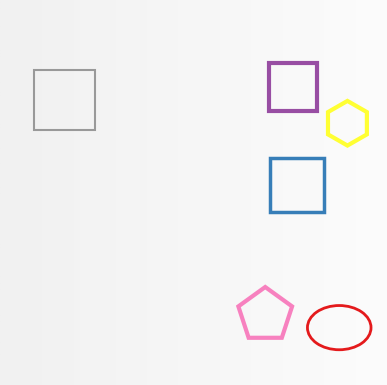[{"shape": "oval", "thickness": 2, "radius": 0.41, "center": [0.875, 0.149]}, {"shape": "square", "thickness": 2.5, "radius": 0.35, "center": [0.766, 0.519]}, {"shape": "square", "thickness": 3, "radius": 0.31, "center": [0.756, 0.774]}, {"shape": "hexagon", "thickness": 3, "radius": 0.29, "center": [0.897, 0.68]}, {"shape": "pentagon", "thickness": 3, "radius": 0.36, "center": [0.684, 0.182]}, {"shape": "square", "thickness": 1.5, "radius": 0.39, "center": [0.167, 0.74]}]